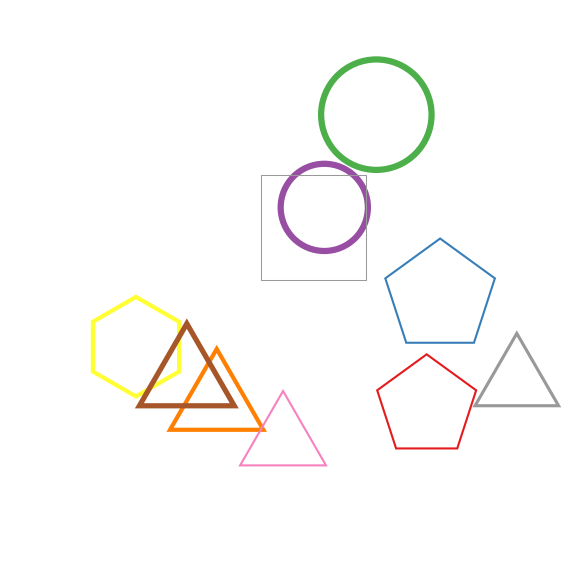[{"shape": "pentagon", "thickness": 1, "radius": 0.45, "center": [0.739, 0.295]}, {"shape": "pentagon", "thickness": 1, "radius": 0.5, "center": [0.762, 0.486]}, {"shape": "circle", "thickness": 3, "radius": 0.48, "center": [0.652, 0.801]}, {"shape": "circle", "thickness": 3, "radius": 0.38, "center": [0.562, 0.64]}, {"shape": "triangle", "thickness": 2, "radius": 0.47, "center": [0.375, 0.302]}, {"shape": "hexagon", "thickness": 2, "radius": 0.43, "center": [0.235, 0.399]}, {"shape": "triangle", "thickness": 2.5, "radius": 0.47, "center": [0.323, 0.344]}, {"shape": "triangle", "thickness": 1, "radius": 0.43, "center": [0.49, 0.236]}, {"shape": "triangle", "thickness": 1.5, "radius": 0.42, "center": [0.895, 0.338]}, {"shape": "square", "thickness": 0.5, "radius": 0.45, "center": [0.542, 0.606]}]